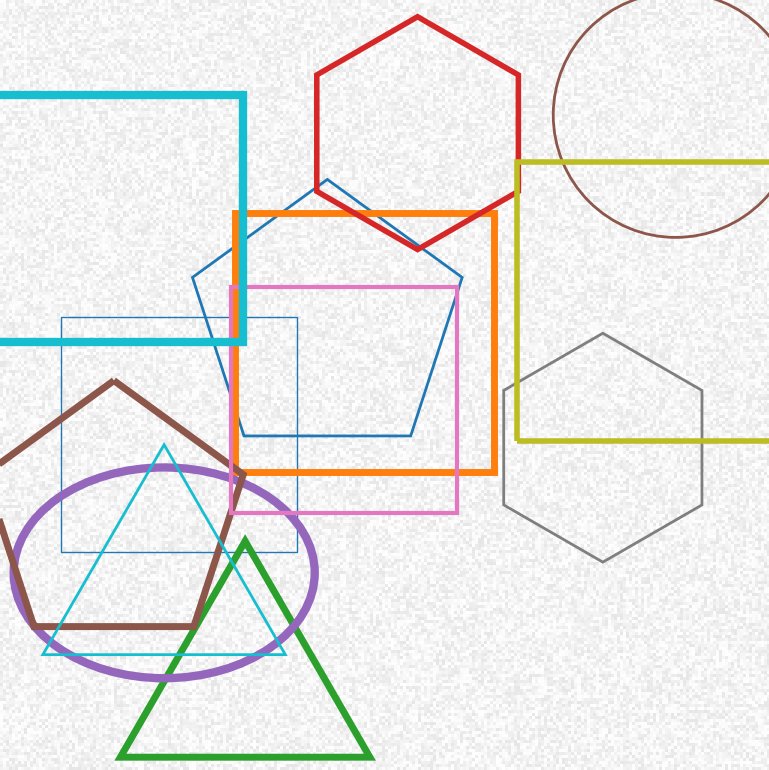[{"shape": "pentagon", "thickness": 1, "radius": 0.92, "center": [0.425, 0.583]}, {"shape": "square", "thickness": 0.5, "radius": 0.76, "center": [0.232, 0.436]}, {"shape": "square", "thickness": 2.5, "radius": 0.84, "center": [0.473, 0.555]}, {"shape": "triangle", "thickness": 2.5, "radius": 0.94, "center": [0.318, 0.11]}, {"shape": "hexagon", "thickness": 2, "radius": 0.76, "center": [0.542, 0.827]}, {"shape": "oval", "thickness": 3, "radius": 0.98, "center": [0.213, 0.256]}, {"shape": "circle", "thickness": 1, "radius": 0.79, "center": [0.877, 0.851]}, {"shape": "pentagon", "thickness": 2.5, "radius": 0.88, "center": [0.148, 0.329]}, {"shape": "square", "thickness": 1.5, "radius": 0.73, "center": [0.447, 0.481]}, {"shape": "hexagon", "thickness": 1, "radius": 0.74, "center": [0.783, 0.419]}, {"shape": "square", "thickness": 2, "radius": 0.9, "center": [0.853, 0.608]}, {"shape": "square", "thickness": 3, "radius": 0.8, "center": [0.155, 0.716]}, {"shape": "triangle", "thickness": 1, "radius": 0.91, "center": [0.213, 0.241]}]